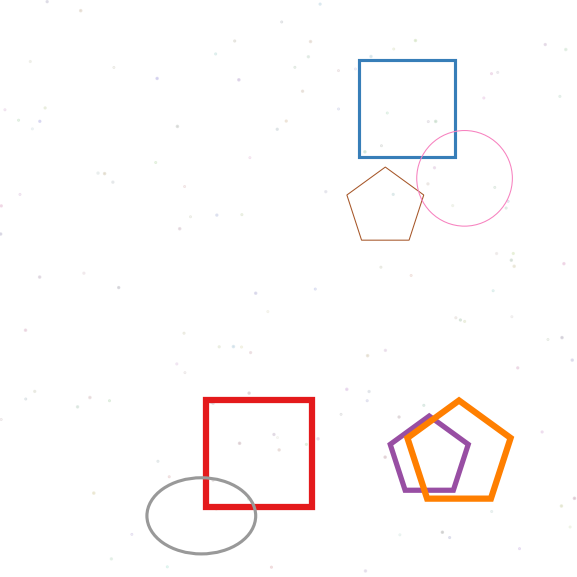[{"shape": "square", "thickness": 3, "radius": 0.46, "center": [0.449, 0.214]}, {"shape": "square", "thickness": 1.5, "radius": 0.42, "center": [0.705, 0.811]}, {"shape": "pentagon", "thickness": 2.5, "radius": 0.36, "center": [0.743, 0.208]}, {"shape": "pentagon", "thickness": 3, "radius": 0.47, "center": [0.795, 0.212]}, {"shape": "pentagon", "thickness": 0.5, "radius": 0.35, "center": [0.667, 0.64]}, {"shape": "circle", "thickness": 0.5, "radius": 0.41, "center": [0.804, 0.69]}, {"shape": "oval", "thickness": 1.5, "radius": 0.47, "center": [0.349, 0.106]}]